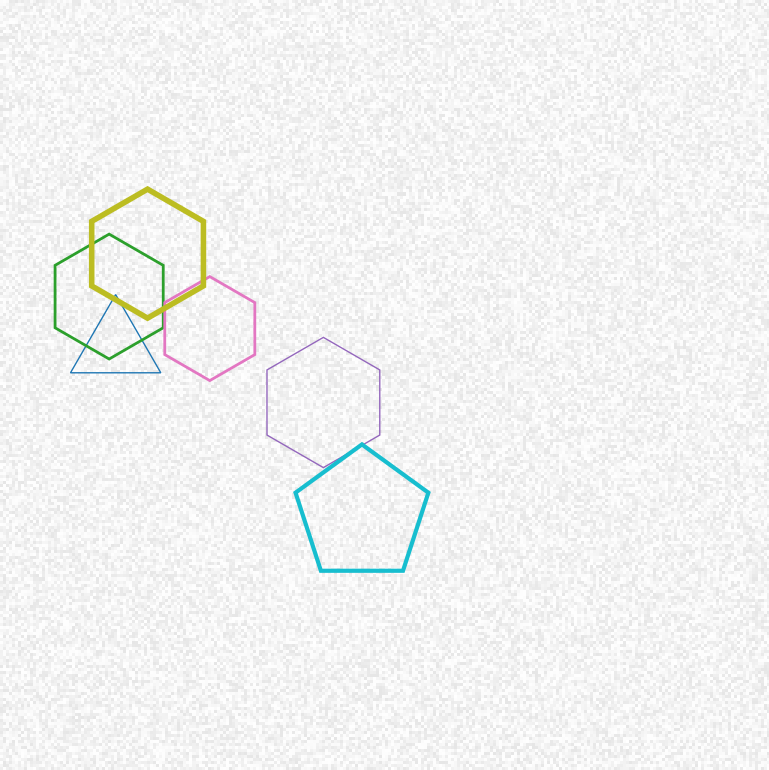[{"shape": "triangle", "thickness": 0.5, "radius": 0.34, "center": [0.15, 0.55]}, {"shape": "hexagon", "thickness": 1, "radius": 0.41, "center": [0.142, 0.615]}, {"shape": "hexagon", "thickness": 0.5, "radius": 0.42, "center": [0.42, 0.477]}, {"shape": "hexagon", "thickness": 1, "radius": 0.34, "center": [0.272, 0.573]}, {"shape": "hexagon", "thickness": 2, "radius": 0.42, "center": [0.192, 0.671]}, {"shape": "pentagon", "thickness": 1.5, "radius": 0.45, "center": [0.47, 0.332]}]